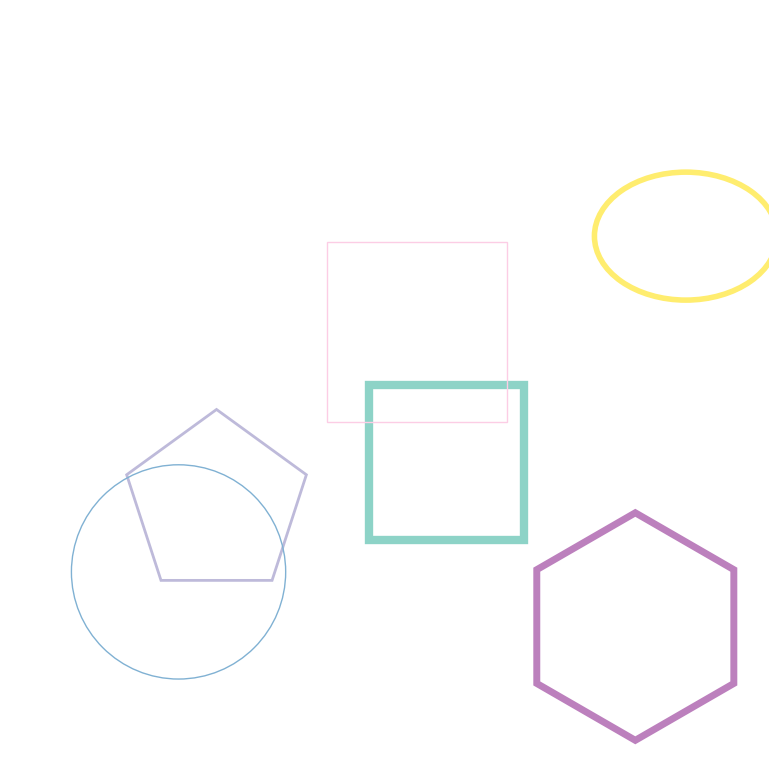[{"shape": "square", "thickness": 3, "radius": 0.5, "center": [0.58, 0.4]}, {"shape": "pentagon", "thickness": 1, "radius": 0.61, "center": [0.281, 0.346]}, {"shape": "circle", "thickness": 0.5, "radius": 0.7, "center": [0.232, 0.257]}, {"shape": "square", "thickness": 0.5, "radius": 0.58, "center": [0.542, 0.569]}, {"shape": "hexagon", "thickness": 2.5, "radius": 0.74, "center": [0.825, 0.186]}, {"shape": "oval", "thickness": 2, "radius": 0.59, "center": [0.891, 0.693]}]